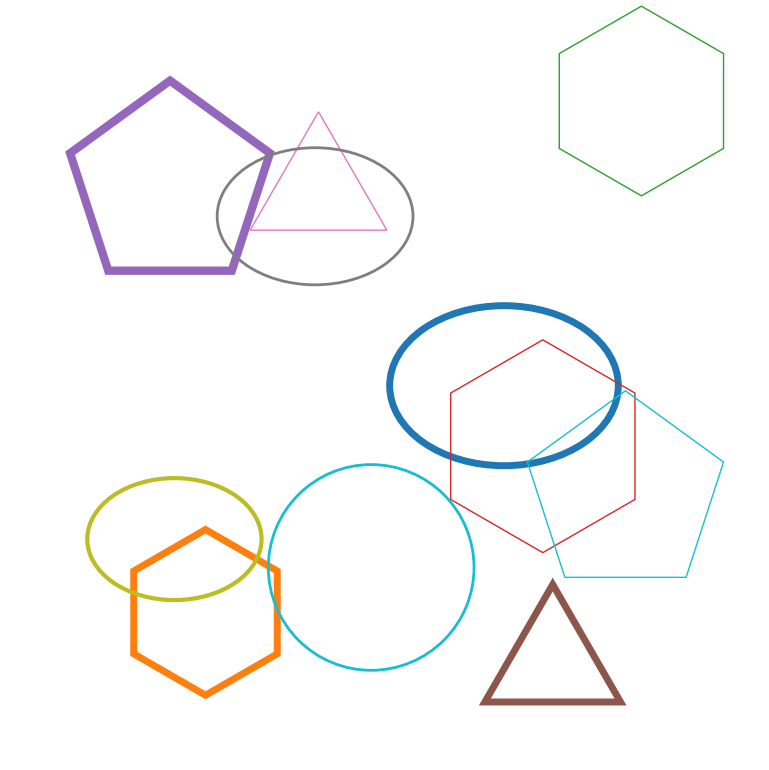[{"shape": "oval", "thickness": 2.5, "radius": 0.74, "center": [0.655, 0.499]}, {"shape": "hexagon", "thickness": 2.5, "radius": 0.54, "center": [0.267, 0.205]}, {"shape": "hexagon", "thickness": 0.5, "radius": 0.62, "center": [0.833, 0.869]}, {"shape": "hexagon", "thickness": 0.5, "radius": 0.69, "center": [0.705, 0.42]}, {"shape": "pentagon", "thickness": 3, "radius": 0.68, "center": [0.221, 0.759]}, {"shape": "triangle", "thickness": 2.5, "radius": 0.51, "center": [0.718, 0.139]}, {"shape": "triangle", "thickness": 0.5, "radius": 0.51, "center": [0.414, 0.752]}, {"shape": "oval", "thickness": 1, "radius": 0.64, "center": [0.409, 0.719]}, {"shape": "oval", "thickness": 1.5, "radius": 0.57, "center": [0.227, 0.3]}, {"shape": "circle", "thickness": 1, "radius": 0.67, "center": [0.482, 0.263]}, {"shape": "pentagon", "thickness": 0.5, "radius": 0.67, "center": [0.812, 0.359]}]